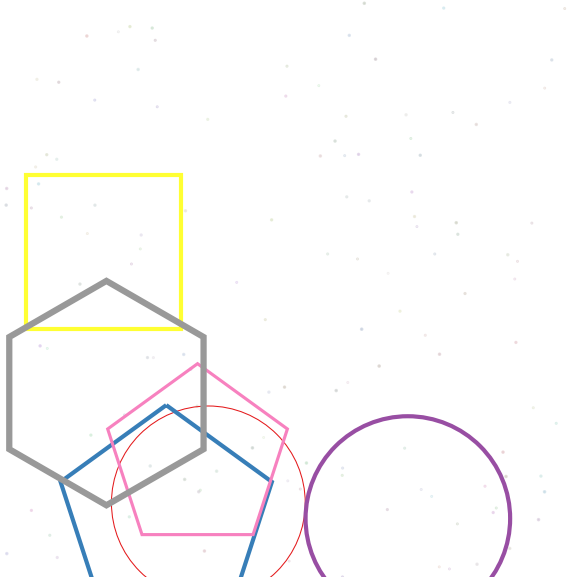[{"shape": "circle", "thickness": 0.5, "radius": 0.84, "center": [0.361, 0.128]}, {"shape": "pentagon", "thickness": 2, "radius": 0.96, "center": [0.288, 0.105]}, {"shape": "circle", "thickness": 2, "radius": 0.89, "center": [0.706, 0.101]}, {"shape": "square", "thickness": 2, "radius": 0.67, "center": [0.179, 0.563]}, {"shape": "pentagon", "thickness": 1.5, "radius": 0.82, "center": [0.342, 0.206]}, {"shape": "hexagon", "thickness": 3, "radius": 0.97, "center": [0.184, 0.318]}]